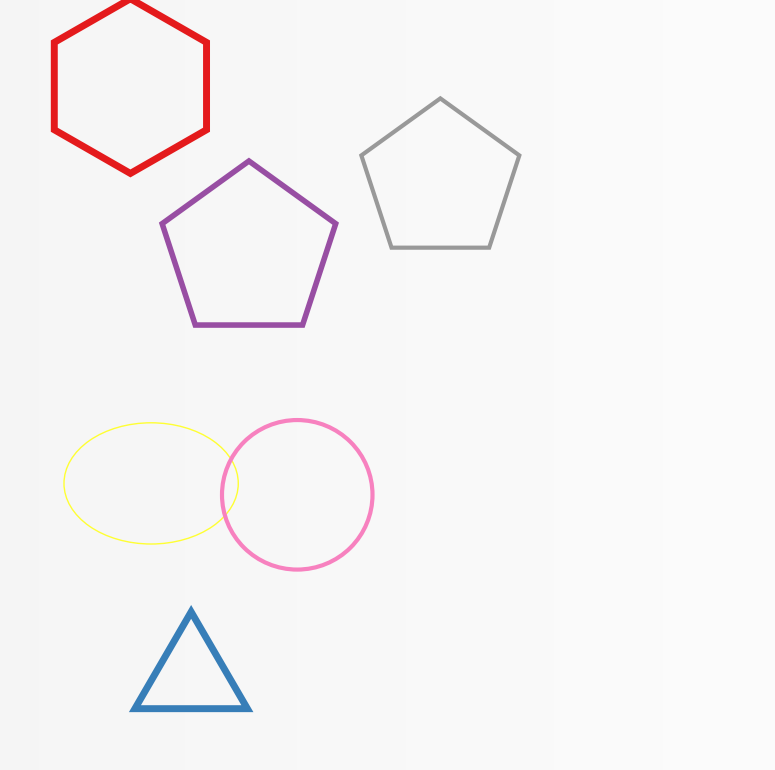[{"shape": "hexagon", "thickness": 2.5, "radius": 0.57, "center": [0.168, 0.888]}, {"shape": "triangle", "thickness": 2.5, "radius": 0.42, "center": [0.247, 0.122]}, {"shape": "pentagon", "thickness": 2, "radius": 0.59, "center": [0.321, 0.673]}, {"shape": "oval", "thickness": 0.5, "radius": 0.56, "center": [0.195, 0.372]}, {"shape": "circle", "thickness": 1.5, "radius": 0.49, "center": [0.384, 0.357]}, {"shape": "pentagon", "thickness": 1.5, "radius": 0.54, "center": [0.568, 0.765]}]